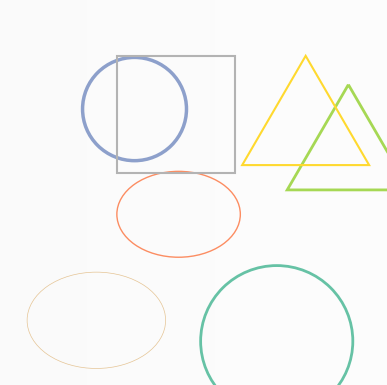[{"shape": "circle", "thickness": 2, "radius": 0.98, "center": [0.714, 0.114]}, {"shape": "oval", "thickness": 1, "radius": 0.8, "center": [0.461, 0.443]}, {"shape": "circle", "thickness": 2.5, "radius": 0.67, "center": [0.347, 0.717]}, {"shape": "triangle", "thickness": 2, "radius": 0.91, "center": [0.899, 0.598]}, {"shape": "triangle", "thickness": 1.5, "radius": 0.95, "center": [0.789, 0.666]}, {"shape": "oval", "thickness": 0.5, "radius": 0.89, "center": [0.249, 0.168]}, {"shape": "square", "thickness": 1.5, "radius": 0.76, "center": [0.454, 0.702]}]